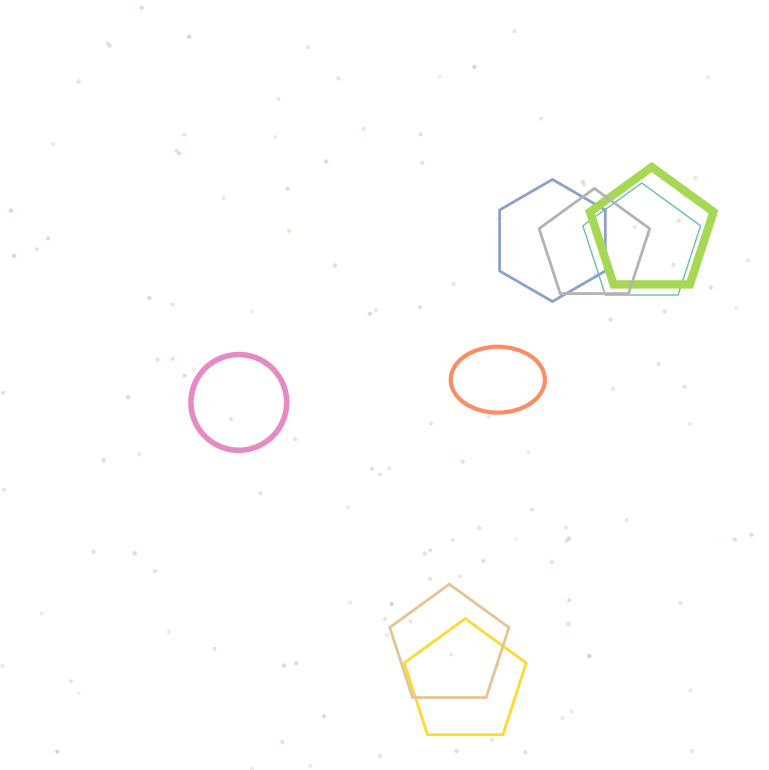[{"shape": "pentagon", "thickness": 0.5, "radius": 0.4, "center": [0.833, 0.682]}, {"shape": "oval", "thickness": 1.5, "radius": 0.31, "center": [0.647, 0.507]}, {"shape": "hexagon", "thickness": 1, "radius": 0.4, "center": [0.717, 0.688]}, {"shape": "circle", "thickness": 2, "radius": 0.31, "center": [0.31, 0.477]}, {"shape": "pentagon", "thickness": 3, "radius": 0.42, "center": [0.846, 0.699]}, {"shape": "pentagon", "thickness": 1, "radius": 0.42, "center": [0.604, 0.113]}, {"shape": "pentagon", "thickness": 1, "radius": 0.41, "center": [0.584, 0.16]}, {"shape": "pentagon", "thickness": 1, "radius": 0.38, "center": [0.772, 0.68]}]